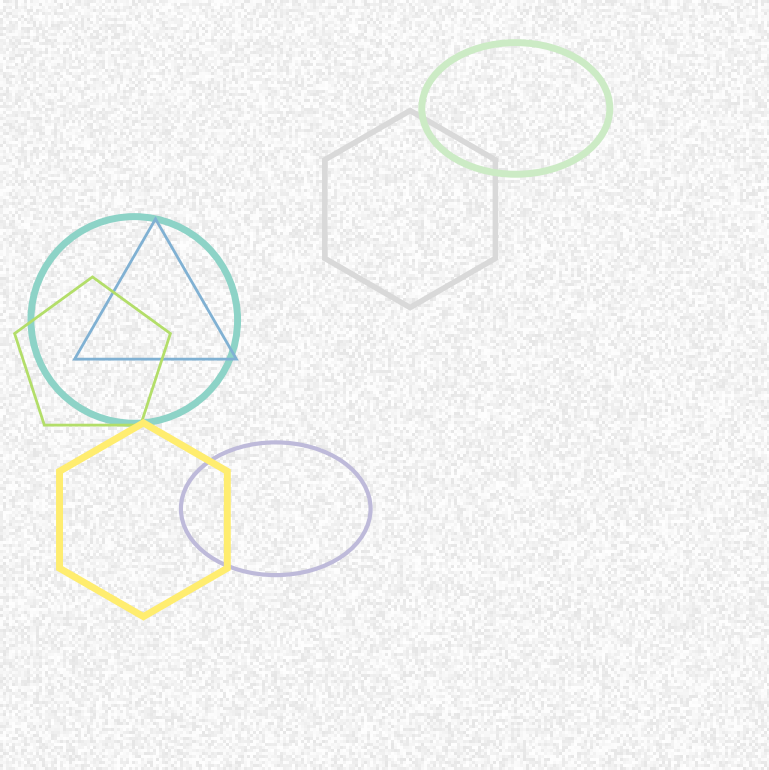[{"shape": "circle", "thickness": 2.5, "radius": 0.67, "center": [0.174, 0.585]}, {"shape": "oval", "thickness": 1.5, "radius": 0.62, "center": [0.358, 0.339]}, {"shape": "triangle", "thickness": 1, "radius": 0.61, "center": [0.202, 0.594]}, {"shape": "pentagon", "thickness": 1, "radius": 0.53, "center": [0.12, 0.534]}, {"shape": "hexagon", "thickness": 2, "radius": 0.64, "center": [0.533, 0.728]}, {"shape": "oval", "thickness": 2.5, "radius": 0.61, "center": [0.67, 0.859]}, {"shape": "hexagon", "thickness": 2.5, "radius": 0.63, "center": [0.186, 0.325]}]